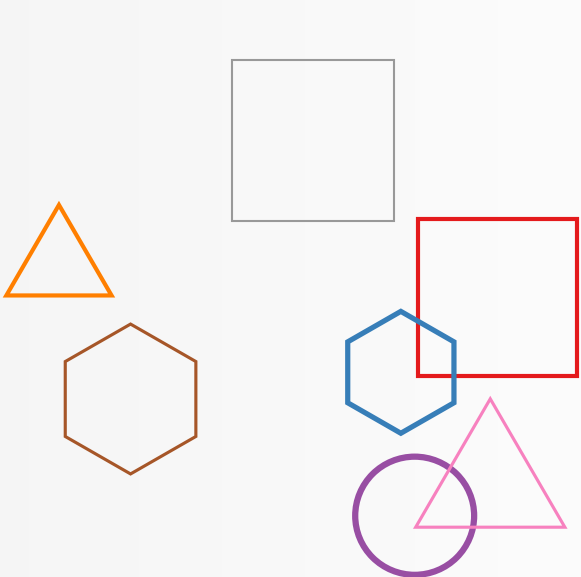[{"shape": "square", "thickness": 2, "radius": 0.68, "center": [0.856, 0.484]}, {"shape": "hexagon", "thickness": 2.5, "radius": 0.53, "center": [0.69, 0.354]}, {"shape": "circle", "thickness": 3, "radius": 0.51, "center": [0.713, 0.106]}, {"shape": "triangle", "thickness": 2, "radius": 0.52, "center": [0.101, 0.54]}, {"shape": "hexagon", "thickness": 1.5, "radius": 0.65, "center": [0.225, 0.308]}, {"shape": "triangle", "thickness": 1.5, "radius": 0.74, "center": [0.843, 0.16]}, {"shape": "square", "thickness": 1, "radius": 0.7, "center": [0.539, 0.755]}]